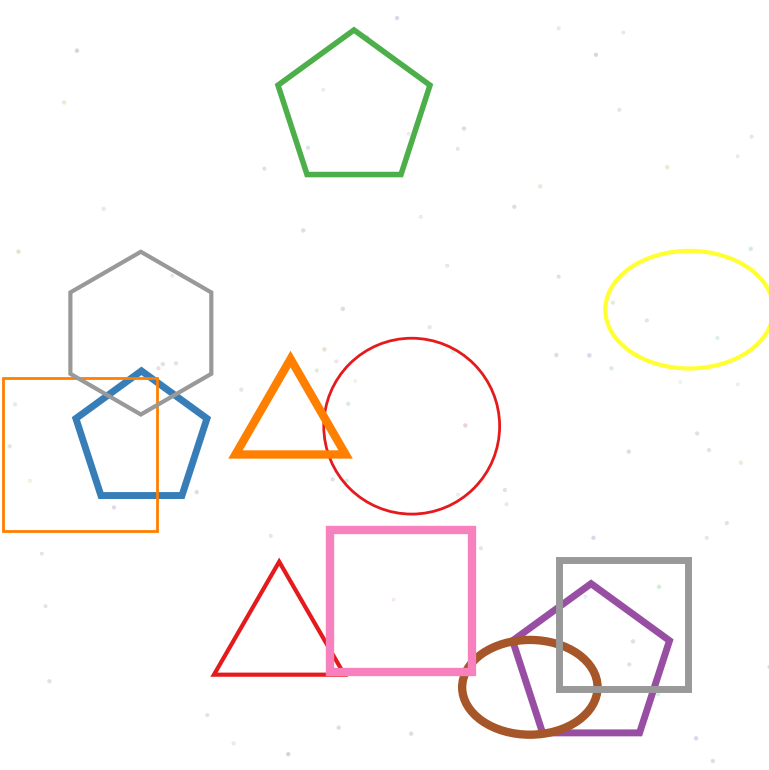[{"shape": "circle", "thickness": 1, "radius": 0.57, "center": [0.535, 0.447]}, {"shape": "triangle", "thickness": 1.5, "radius": 0.49, "center": [0.363, 0.173]}, {"shape": "pentagon", "thickness": 2.5, "radius": 0.45, "center": [0.184, 0.429]}, {"shape": "pentagon", "thickness": 2, "radius": 0.52, "center": [0.46, 0.857]}, {"shape": "pentagon", "thickness": 2.5, "radius": 0.54, "center": [0.768, 0.135]}, {"shape": "square", "thickness": 1, "radius": 0.5, "center": [0.104, 0.41]}, {"shape": "triangle", "thickness": 3, "radius": 0.41, "center": [0.377, 0.451]}, {"shape": "oval", "thickness": 1.5, "radius": 0.55, "center": [0.895, 0.598]}, {"shape": "oval", "thickness": 3, "radius": 0.44, "center": [0.688, 0.107]}, {"shape": "square", "thickness": 3, "radius": 0.46, "center": [0.521, 0.22]}, {"shape": "square", "thickness": 2.5, "radius": 0.42, "center": [0.81, 0.189]}, {"shape": "hexagon", "thickness": 1.5, "radius": 0.53, "center": [0.183, 0.567]}]